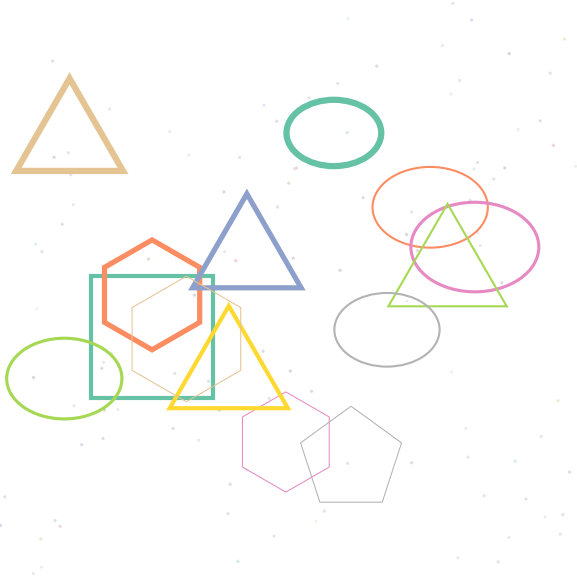[{"shape": "square", "thickness": 2, "radius": 0.53, "center": [0.263, 0.415]}, {"shape": "oval", "thickness": 3, "radius": 0.41, "center": [0.578, 0.769]}, {"shape": "hexagon", "thickness": 2.5, "radius": 0.48, "center": [0.263, 0.489]}, {"shape": "oval", "thickness": 1, "radius": 0.5, "center": [0.745, 0.64]}, {"shape": "triangle", "thickness": 2.5, "radius": 0.54, "center": [0.427, 0.555]}, {"shape": "hexagon", "thickness": 0.5, "radius": 0.43, "center": [0.495, 0.234]}, {"shape": "oval", "thickness": 1.5, "radius": 0.55, "center": [0.822, 0.571]}, {"shape": "triangle", "thickness": 1, "radius": 0.59, "center": [0.775, 0.528]}, {"shape": "oval", "thickness": 1.5, "radius": 0.5, "center": [0.111, 0.344]}, {"shape": "triangle", "thickness": 2, "radius": 0.59, "center": [0.396, 0.351]}, {"shape": "triangle", "thickness": 3, "radius": 0.53, "center": [0.12, 0.757]}, {"shape": "hexagon", "thickness": 0.5, "radius": 0.54, "center": [0.323, 0.412]}, {"shape": "oval", "thickness": 1, "radius": 0.46, "center": [0.67, 0.428]}, {"shape": "pentagon", "thickness": 0.5, "radius": 0.46, "center": [0.608, 0.204]}]